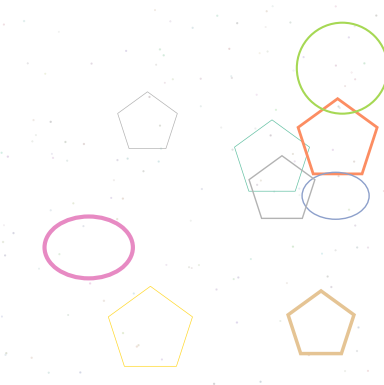[{"shape": "pentagon", "thickness": 0.5, "radius": 0.51, "center": [0.707, 0.586]}, {"shape": "pentagon", "thickness": 2, "radius": 0.54, "center": [0.877, 0.636]}, {"shape": "oval", "thickness": 1, "radius": 0.44, "center": [0.872, 0.491]}, {"shape": "oval", "thickness": 3, "radius": 0.57, "center": [0.23, 0.357]}, {"shape": "circle", "thickness": 1.5, "radius": 0.59, "center": [0.889, 0.823]}, {"shape": "pentagon", "thickness": 0.5, "radius": 0.57, "center": [0.391, 0.141]}, {"shape": "pentagon", "thickness": 2.5, "radius": 0.45, "center": [0.834, 0.154]}, {"shape": "pentagon", "thickness": 0.5, "radius": 0.41, "center": [0.383, 0.68]}, {"shape": "pentagon", "thickness": 1, "radius": 0.45, "center": [0.732, 0.506]}]